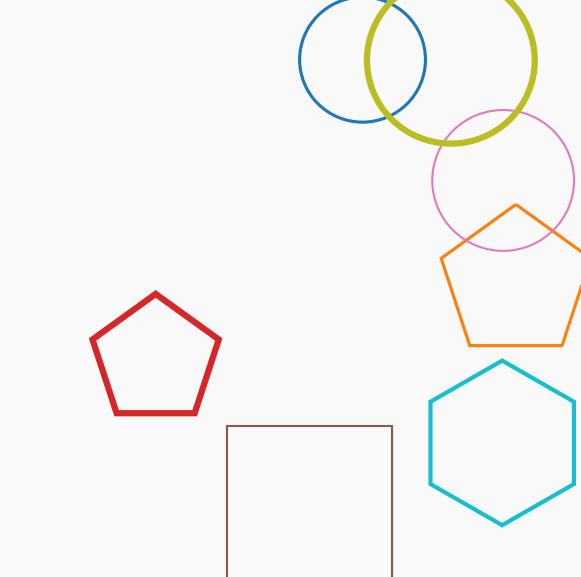[{"shape": "circle", "thickness": 1.5, "radius": 0.54, "center": [0.624, 0.896]}, {"shape": "pentagon", "thickness": 1.5, "radius": 0.68, "center": [0.888, 0.51]}, {"shape": "pentagon", "thickness": 3, "radius": 0.57, "center": [0.268, 0.376]}, {"shape": "square", "thickness": 1, "radius": 0.71, "center": [0.533, 0.119]}, {"shape": "circle", "thickness": 1, "radius": 0.61, "center": [0.866, 0.687]}, {"shape": "circle", "thickness": 3, "radius": 0.72, "center": [0.776, 0.895]}, {"shape": "hexagon", "thickness": 2, "radius": 0.71, "center": [0.864, 0.232]}]